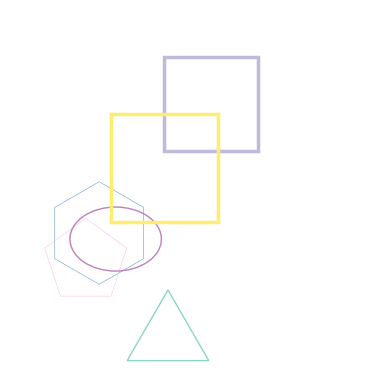[{"shape": "triangle", "thickness": 1, "radius": 0.61, "center": [0.436, 0.125]}, {"shape": "square", "thickness": 2.5, "radius": 0.61, "center": [0.547, 0.73]}, {"shape": "hexagon", "thickness": 0.5, "radius": 0.67, "center": [0.258, 0.395]}, {"shape": "pentagon", "thickness": 0.5, "radius": 0.56, "center": [0.223, 0.321]}, {"shape": "oval", "thickness": 1, "radius": 0.59, "center": [0.3, 0.379]}, {"shape": "square", "thickness": 2.5, "radius": 0.7, "center": [0.427, 0.563]}]